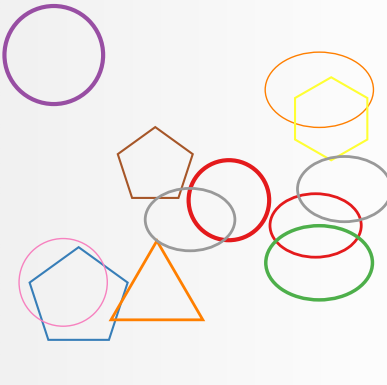[{"shape": "circle", "thickness": 3, "radius": 0.52, "center": [0.591, 0.48]}, {"shape": "oval", "thickness": 2, "radius": 0.59, "center": [0.814, 0.414]}, {"shape": "pentagon", "thickness": 1.5, "radius": 0.67, "center": [0.203, 0.225]}, {"shape": "oval", "thickness": 2.5, "radius": 0.69, "center": [0.824, 0.317]}, {"shape": "circle", "thickness": 3, "radius": 0.64, "center": [0.139, 0.857]}, {"shape": "oval", "thickness": 1, "radius": 0.7, "center": [0.824, 0.767]}, {"shape": "triangle", "thickness": 2, "radius": 0.68, "center": [0.405, 0.238]}, {"shape": "hexagon", "thickness": 1.5, "radius": 0.54, "center": [0.855, 0.692]}, {"shape": "pentagon", "thickness": 1.5, "radius": 0.51, "center": [0.401, 0.568]}, {"shape": "circle", "thickness": 1, "radius": 0.57, "center": [0.163, 0.267]}, {"shape": "oval", "thickness": 2, "radius": 0.61, "center": [0.889, 0.509]}, {"shape": "oval", "thickness": 2, "radius": 0.58, "center": [0.49, 0.43]}]